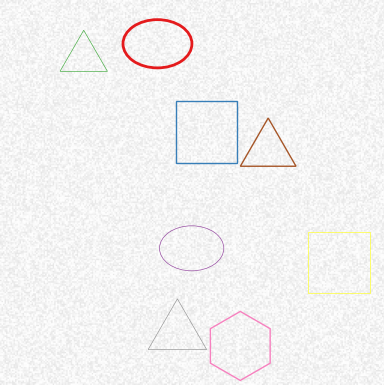[{"shape": "oval", "thickness": 2, "radius": 0.45, "center": [0.409, 0.886]}, {"shape": "square", "thickness": 1, "radius": 0.4, "center": [0.537, 0.656]}, {"shape": "triangle", "thickness": 0.5, "radius": 0.36, "center": [0.217, 0.85]}, {"shape": "oval", "thickness": 0.5, "radius": 0.42, "center": [0.498, 0.355]}, {"shape": "square", "thickness": 0.5, "radius": 0.4, "center": [0.88, 0.318]}, {"shape": "triangle", "thickness": 1, "radius": 0.42, "center": [0.697, 0.61]}, {"shape": "hexagon", "thickness": 1, "radius": 0.45, "center": [0.624, 0.102]}, {"shape": "triangle", "thickness": 0.5, "radius": 0.44, "center": [0.461, 0.136]}]